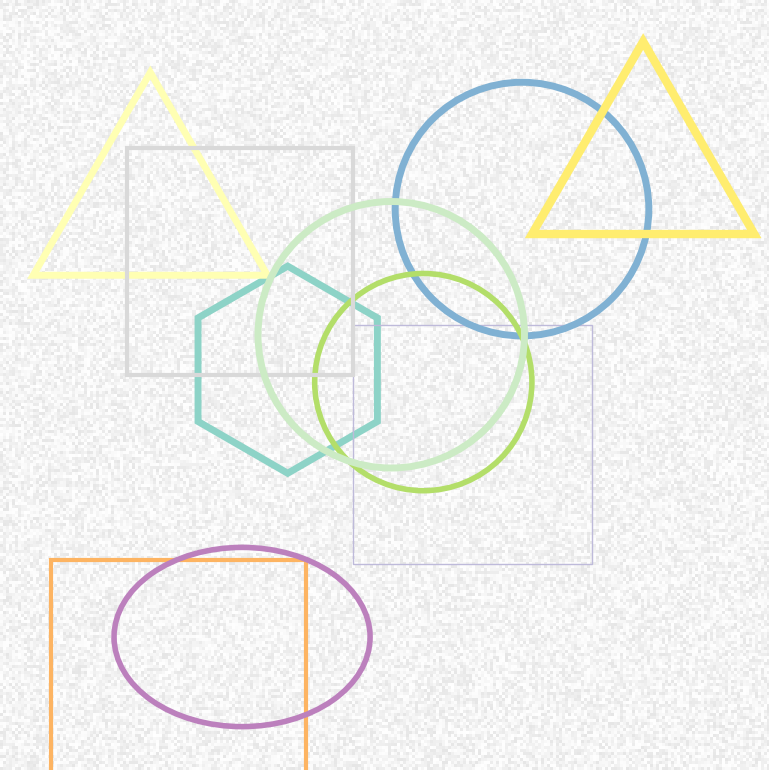[{"shape": "hexagon", "thickness": 2.5, "radius": 0.67, "center": [0.374, 0.52]}, {"shape": "triangle", "thickness": 2.5, "radius": 0.88, "center": [0.195, 0.73]}, {"shape": "square", "thickness": 0.5, "radius": 0.78, "center": [0.614, 0.423]}, {"shape": "circle", "thickness": 2.5, "radius": 0.82, "center": [0.678, 0.728]}, {"shape": "square", "thickness": 1.5, "radius": 0.83, "center": [0.232, 0.107]}, {"shape": "circle", "thickness": 2, "radius": 0.71, "center": [0.55, 0.504]}, {"shape": "square", "thickness": 1.5, "radius": 0.73, "center": [0.312, 0.66]}, {"shape": "oval", "thickness": 2, "radius": 0.83, "center": [0.314, 0.173]}, {"shape": "circle", "thickness": 2.5, "radius": 0.87, "center": [0.508, 0.565]}, {"shape": "triangle", "thickness": 3, "radius": 0.83, "center": [0.835, 0.779]}]